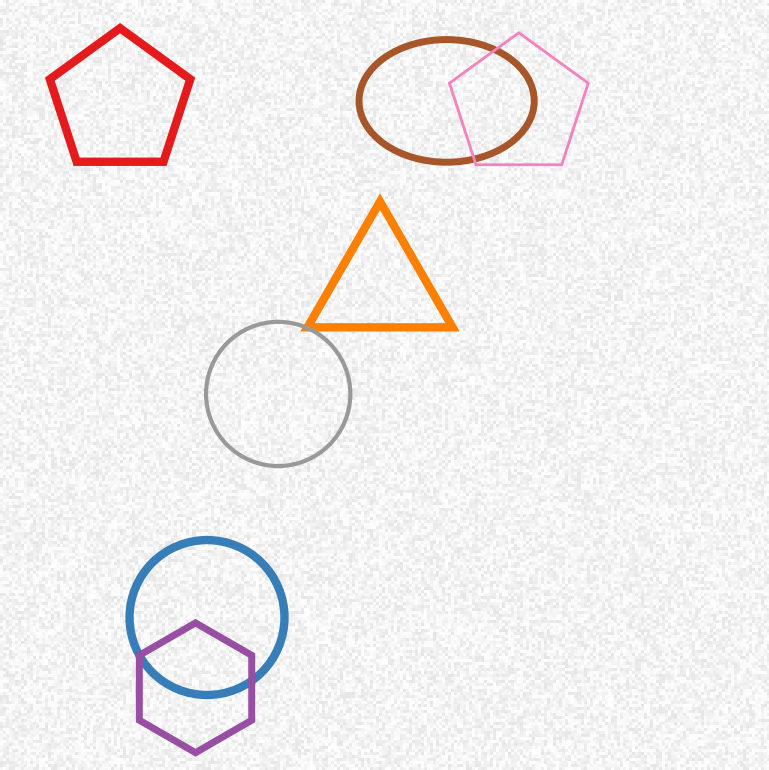[{"shape": "pentagon", "thickness": 3, "radius": 0.48, "center": [0.156, 0.868]}, {"shape": "circle", "thickness": 3, "radius": 0.5, "center": [0.269, 0.198]}, {"shape": "hexagon", "thickness": 2.5, "radius": 0.42, "center": [0.254, 0.107]}, {"shape": "triangle", "thickness": 3, "radius": 0.54, "center": [0.494, 0.629]}, {"shape": "oval", "thickness": 2.5, "radius": 0.57, "center": [0.58, 0.869]}, {"shape": "pentagon", "thickness": 1, "radius": 0.47, "center": [0.674, 0.863]}, {"shape": "circle", "thickness": 1.5, "radius": 0.47, "center": [0.361, 0.488]}]